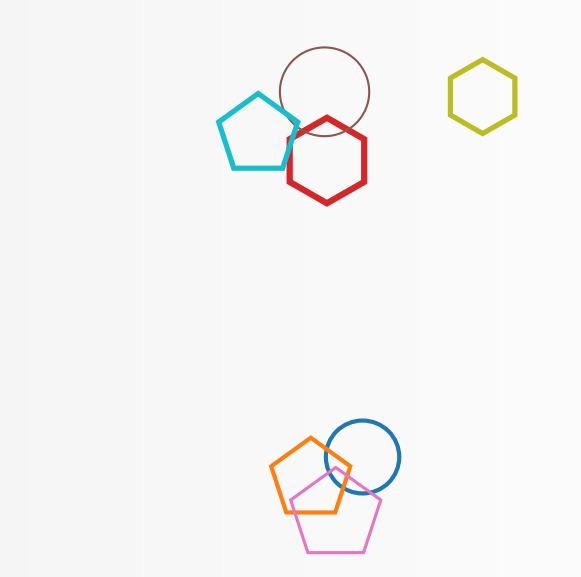[{"shape": "circle", "thickness": 2, "radius": 0.32, "center": [0.624, 0.208]}, {"shape": "pentagon", "thickness": 2, "radius": 0.36, "center": [0.535, 0.17]}, {"shape": "hexagon", "thickness": 3, "radius": 0.37, "center": [0.562, 0.721]}, {"shape": "circle", "thickness": 1, "radius": 0.38, "center": [0.558, 0.84]}, {"shape": "pentagon", "thickness": 1.5, "radius": 0.41, "center": [0.578, 0.108]}, {"shape": "hexagon", "thickness": 2.5, "radius": 0.32, "center": [0.83, 0.832]}, {"shape": "pentagon", "thickness": 2.5, "radius": 0.36, "center": [0.444, 0.766]}]